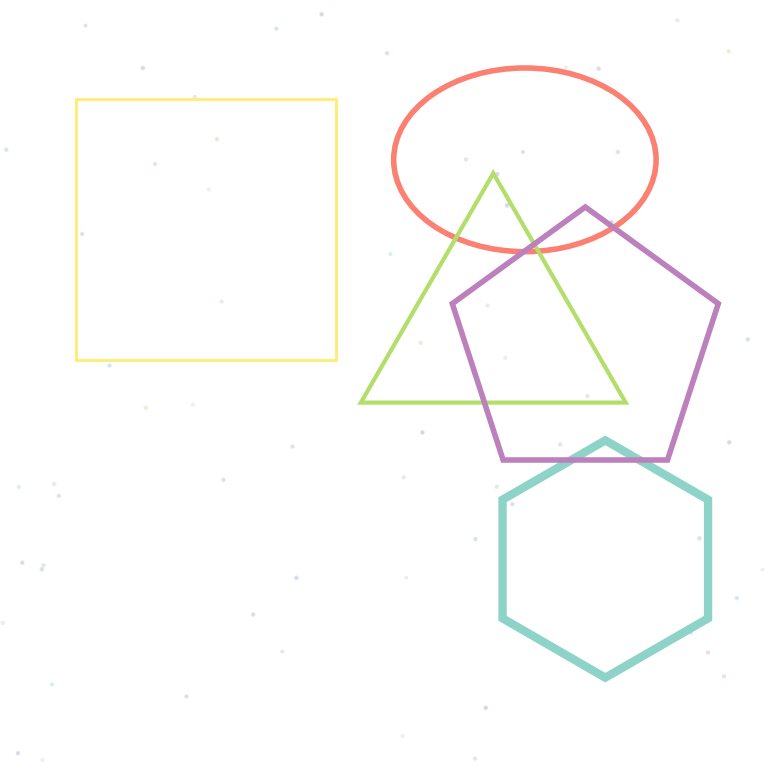[{"shape": "hexagon", "thickness": 3, "radius": 0.77, "center": [0.786, 0.274]}, {"shape": "oval", "thickness": 2, "radius": 0.85, "center": [0.682, 0.792]}, {"shape": "triangle", "thickness": 1.5, "radius": 0.99, "center": [0.641, 0.576]}, {"shape": "pentagon", "thickness": 2, "radius": 0.91, "center": [0.76, 0.55]}, {"shape": "square", "thickness": 1, "radius": 0.85, "center": [0.268, 0.702]}]